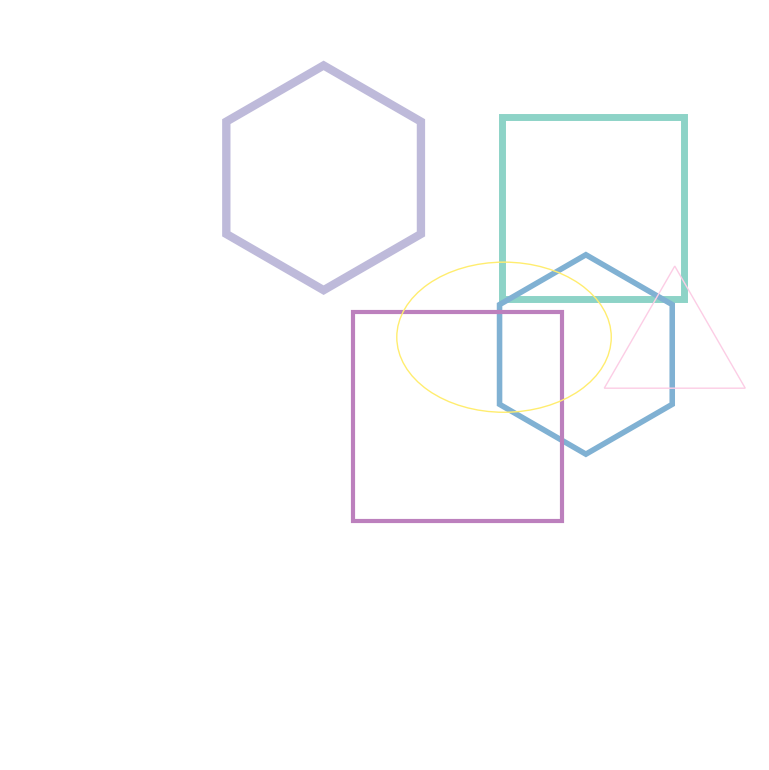[{"shape": "square", "thickness": 2.5, "radius": 0.59, "center": [0.77, 0.73]}, {"shape": "hexagon", "thickness": 3, "radius": 0.73, "center": [0.42, 0.769]}, {"shape": "hexagon", "thickness": 2, "radius": 0.65, "center": [0.761, 0.54]}, {"shape": "triangle", "thickness": 0.5, "radius": 0.53, "center": [0.876, 0.549]}, {"shape": "square", "thickness": 1.5, "radius": 0.68, "center": [0.594, 0.46]}, {"shape": "oval", "thickness": 0.5, "radius": 0.7, "center": [0.655, 0.562]}]